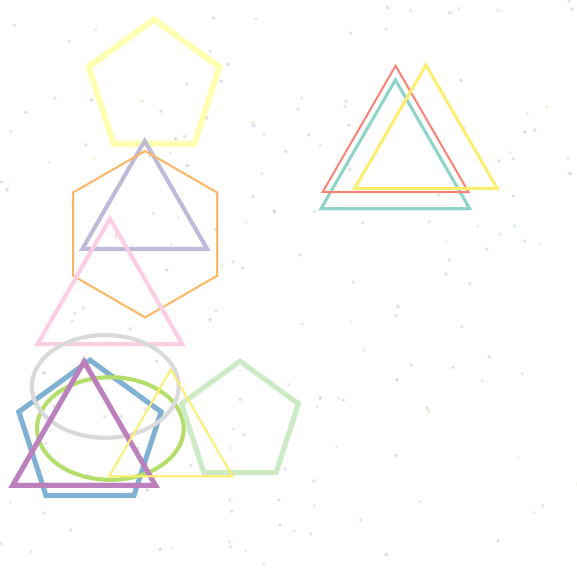[{"shape": "triangle", "thickness": 1.5, "radius": 0.74, "center": [0.685, 0.712]}, {"shape": "pentagon", "thickness": 3, "radius": 0.6, "center": [0.267, 0.846]}, {"shape": "triangle", "thickness": 2, "radius": 0.62, "center": [0.251, 0.63]}, {"shape": "triangle", "thickness": 1, "radius": 0.73, "center": [0.685, 0.74]}, {"shape": "pentagon", "thickness": 2.5, "radius": 0.65, "center": [0.156, 0.246]}, {"shape": "hexagon", "thickness": 1, "radius": 0.72, "center": [0.251, 0.594]}, {"shape": "oval", "thickness": 2, "radius": 0.63, "center": [0.191, 0.257]}, {"shape": "triangle", "thickness": 2, "radius": 0.72, "center": [0.19, 0.476]}, {"shape": "oval", "thickness": 2, "radius": 0.64, "center": [0.182, 0.33]}, {"shape": "triangle", "thickness": 2.5, "radius": 0.71, "center": [0.146, 0.23]}, {"shape": "pentagon", "thickness": 2.5, "radius": 0.53, "center": [0.416, 0.267]}, {"shape": "triangle", "thickness": 1, "radius": 0.62, "center": [0.296, 0.236]}, {"shape": "triangle", "thickness": 1.5, "radius": 0.71, "center": [0.738, 0.744]}]